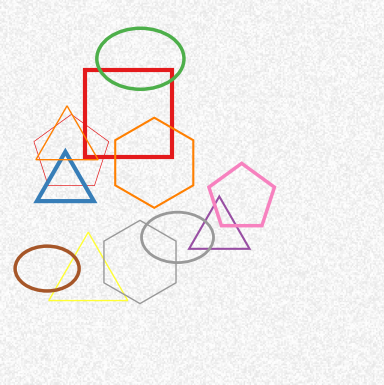[{"shape": "pentagon", "thickness": 0.5, "radius": 0.51, "center": [0.185, 0.601]}, {"shape": "square", "thickness": 3, "radius": 0.56, "center": [0.334, 0.704]}, {"shape": "triangle", "thickness": 3, "radius": 0.43, "center": [0.17, 0.52]}, {"shape": "oval", "thickness": 2.5, "radius": 0.57, "center": [0.365, 0.847]}, {"shape": "triangle", "thickness": 1.5, "radius": 0.45, "center": [0.57, 0.399]}, {"shape": "hexagon", "thickness": 1.5, "radius": 0.59, "center": [0.401, 0.577]}, {"shape": "triangle", "thickness": 1, "radius": 0.47, "center": [0.174, 0.632]}, {"shape": "triangle", "thickness": 1, "radius": 0.59, "center": [0.229, 0.279]}, {"shape": "oval", "thickness": 2.5, "radius": 0.42, "center": [0.122, 0.302]}, {"shape": "pentagon", "thickness": 2.5, "radius": 0.45, "center": [0.628, 0.486]}, {"shape": "hexagon", "thickness": 1, "radius": 0.54, "center": [0.364, 0.32]}, {"shape": "oval", "thickness": 2, "radius": 0.47, "center": [0.461, 0.383]}]